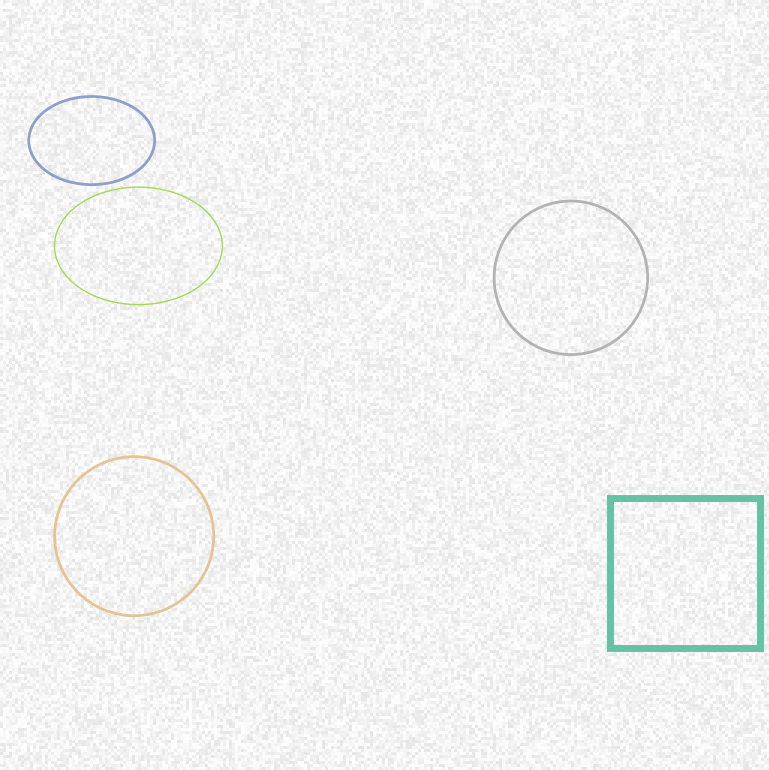[{"shape": "square", "thickness": 2.5, "radius": 0.49, "center": [0.889, 0.255]}, {"shape": "oval", "thickness": 1, "radius": 0.41, "center": [0.119, 0.817]}, {"shape": "oval", "thickness": 0.5, "radius": 0.55, "center": [0.18, 0.681]}, {"shape": "circle", "thickness": 1, "radius": 0.52, "center": [0.174, 0.304]}, {"shape": "circle", "thickness": 1, "radius": 0.5, "center": [0.741, 0.639]}]